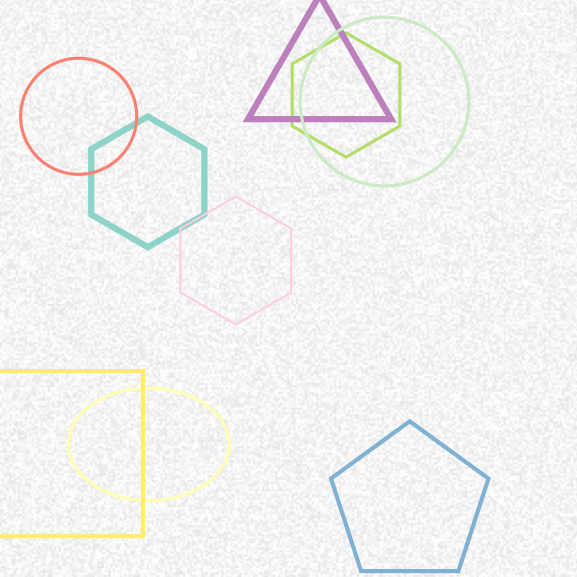[{"shape": "hexagon", "thickness": 3, "radius": 0.57, "center": [0.256, 0.684]}, {"shape": "oval", "thickness": 1.5, "radius": 0.7, "center": [0.258, 0.23]}, {"shape": "circle", "thickness": 1.5, "radius": 0.5, "center": [0.136, 0.798]}, {"shape": "pentagon", "thickness": 2, "radius": 0.72, "center": [0.709, 0.126]}, {"shape": "hexagon", "thickness": 1.5, "radius": 0.54, "center": [0.599, 0.835]}, {"shape": "hexagon", "thickness": 1, "radius": 0.55, "center": [0.408, 0.548]}, {"shape": "triangle", "thickness": 3, "radius": 0.72, "center": [0.553, 0.864]}, {"shape": "circle", "thickness": 1.5, "radius": 0.73, "center": [0.666, 0.823]}, {"shape": "square", "thickness": 2, "radius": 0.72, "center": [0.105, 0.213]}]